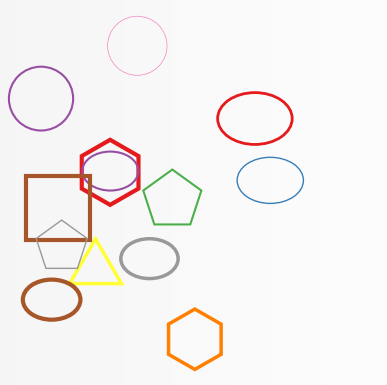[{"shape": "oval", "thickness": 2, "radius": 0.48, "center": [0.658, 0.692]}, {"shape": "hexagon", "thickness": 3, "radius": 0.42, "center": [0.284, 0.552]}, {"shape": "oval", "thickness": 1, "radius": 0.43, "center": [0.698, 0.532]}, {"shape": "pentagon", "thickness": 1.5, "radius": 0.39, "center": [0.445, 0.481]}, {"shape": "circle", "thickness": 1.5, "radius": 0.41, "center": [0.106, 0.744]}, {"shape": "oval", "thickness": 1.5, "radius": 0.36, "center": [0.285, 0.556]}, {"shape": "hexagon", "thickness": 2.5, "radius": 0.39, "center": [0.503, 0.119]}, {"shape": "triangle", "thickness": 2.5, "radius": 0.39, "center": [0.247, 0.302]}, {"shape": "square", "thickness": 3, "radius": 0.42, "center": [0.15, 0.46]}, {"shape": "oval", "thickness": 3, "radius": 0.37, "center": [0.133, 0.222]}, {"shape": "circle", "thickness": 0.5, "radius": 0.38, "center": [0.354, 0.881]}, {"shape": "pentagon", "thickness": 1, "radius": 0.35, "center": [0.159, 0.359]}, {"shape": "oval", "thickness": 2.5, "radius": 0.37, "center": [0.386, 0.328]}]